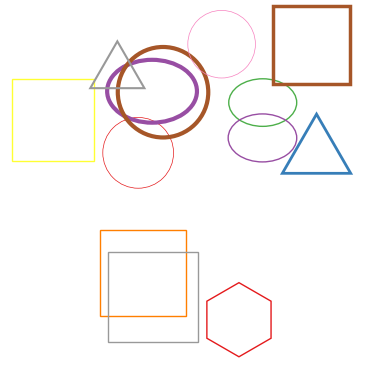[{"shape": "hexagon", "thickness": 1, "radius": 0.48, "center": [0.621, 0.17]}, {"shape": "circle", "thickness": 0.5, "radius": 0.46, "center": [0.359, 0.603]}, {"shape": "triangle", "thickness": 2, "radius": 0.51, "center": [0.822, 0.601]}, {"shape": "oval", "thickness": 1, "radius": 0.44, "center": [0.682, 0.734]}, {"shape": "oval", "thickness": 3, "radius": 0.58, "center": [0.395, 0.763]}, {"shape": "oval", "thickness": 1, "radius": 0.45, "center": [0.682, 0.642]}, {"shape": "square", "thickness": 1, "radius": 0.56, "center": [0.371, 0.29]}, {"shape": "square", "thickness": 1, "radius": 0.54, "center": [0.138, 0.689]}, {"shape": "square", "thickness": 2.5, "radius": 0.5, "center": [0.809, 0.883]}, {"shape": "circle", "thickness": 3, "radius": 0.59, "center": [0.423, 0.76]}, {"shape": "circle", "thickness": 0.5, "radius": 0.44, "center": [0.576, 0.885]}, {"shape": "triangle", "thickness": 1.5, "radius": 0.41, "center": [0.305, 0.812]}, {"shape": "square", "thickness": 1, "radius": 0.59, "center": [0.397, 0.228]}]